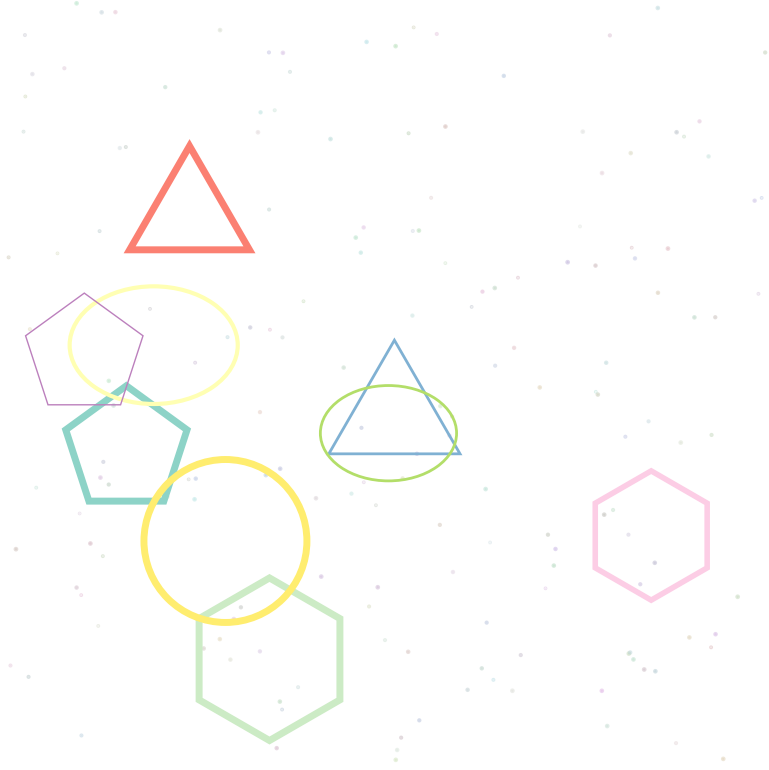[{"shape": "pentagon", "thickness": 2.5, "radius": 0.41, "center": [0.164, 0.416]}, {"shape": "oval", "thickness": 1.5, "radius": 0.55, "center": [0.2, 0.552]}, {"shape": "triangle", "thickness": 2.5, "radius": 0.45, "center": [0.246, 0.72]}, {"shape": "triangle", "thickness": 1, "radius": 0.49, "center": [0.512, 0.46]}, {"shape": "oval", "thickness": 1, "radius": 0.44, "center": [0.505, 0.437]}, {"shape": "hexagon", "thickness": 2, "radius": 0.42, "center": [0.846, 0.305]}, {"shape": "pentagon", "thickness": 0.5, "radius": 0.4, "center": [0.109, 0.539]}, {"shape": "hexagon", "thickness": 2.5, "radius": 0.53, "center": [0.35, 0.144]}, {"shape": "circle", "thickness": 2.5, "radius": 0.53, "center": [0.293, 0.297]}]